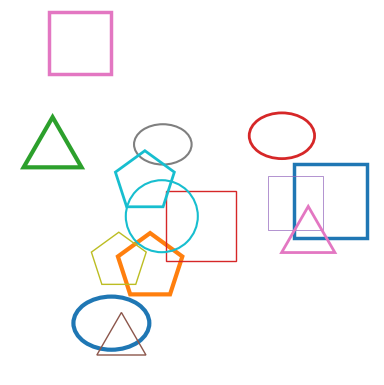[{"shape": "oval", "thickness": 3, "radius": 0.49, "center": [0.289, 0.161]}, {"shape": "square", "thickness": 2.5, "radius": 0.48, "center": [0.859, 0.478]}, {"shape": "pentagon", "thickness": 3, "radius": 0.44, "center": [0.39, 0.307]}, {"shape": "triangle", "thickness": 3, "radius": 0.43, "center": [0.137, 0.609]}, {"shape": "oval", "thickness": 2, "radius": 0.42, "center": [0.732, 0.647]}, {"shape": "square", "thickness": 1, "radius": 0.45, "center": [0.522, 0.414]}, {"shape": "square", "thickness": 0.5, "radius": 0.35, "center": [0.768, 0.473]}, {"shape": "triangle", "thickness": 1, "radius": 0.37, "center": [0.315, 0.115]}, {"shape": "triangle", "thickness": 2, "radius": 0.4, "center": [0.801, 0.384]}, {"shape": "square", "thickness": 2.5, "radius": 0.4, "center": [0.209, 0.888]}, {"shape": "oval", "thickness": 1.5, "radius": 0.37, "center": [0.423, 0.625]}, {"shape": "pentagon", "thickness": 1, "radius": 0.37, "center": [0.309, 0.322]}, {"shape": "pentagon", "thickness": 2, "radius": 0.4, "center": [0.376, 0.528]}, {"shape": "circle", "thickness": 1.5, "radius": 0.47, "center": [0.42, 0.438]}]